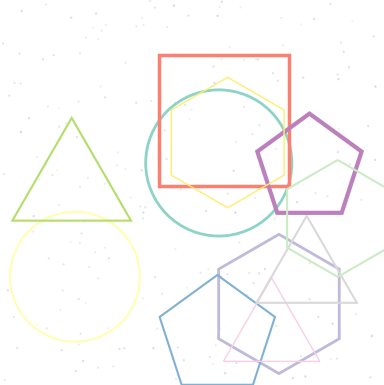[{"shape": "circle", "thickness": 2, "radius": 0.95, "center": [0.568, 0.577]}, {"shape": "circle", "thickness": 1.5, "radius": 0.84, "center": [0.195, 0.281]}, {"shape": "hexagon", "thickness": 2, "radius": 0.9, "center": [0.725, 0.211]}, {"shape": "square", "thickness": 2.5, "radius": 0.84, "center": [0.582, 0.687]}, {"shape": "pentagon", "thickness": 1.5, "radius": 0.79, "center": [0.564, 0.128]}, {"shape": "triangle", "thickness": 1.5, "radius": 0.89, "center": [0.186, 0.516]}, {"shape": "triangle", "thickness": 1, "radius": 0.72, "center": [0.705, 0.134]}, {"shape": "triangle", "thickness": 1.5, "radius": 0.75, "center": [0.797, 0.289]}, {"shape": "pentagon", "thickness": 3, "radius": 0.71, "center": [0.804, 0.562]}, {"shape": "hexagon", "thickness": 1.5, "radius": 0.76, "center": [0.877, 0.433]}, {"shape": "hexagon", "thickness": 1, "radius": 0.85, "center": [0.591, 0.63]}]